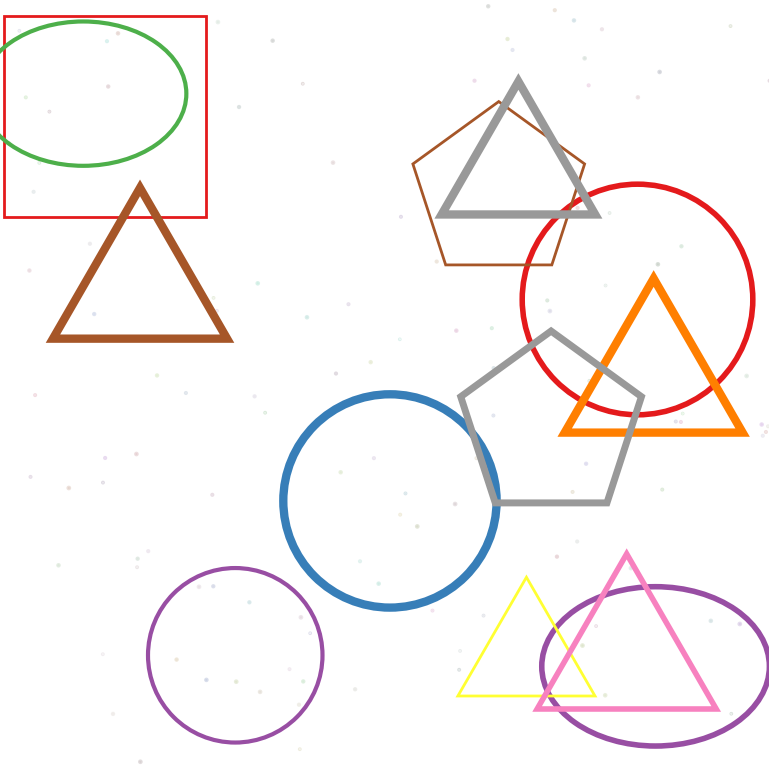[{"shape": "square", "thickness": 1, "radius": 0.65, "center": [0.136, 0.849]}, {"shape": "circle", "thickness": 2, "radius": 0.75, "center": [0.828, 0.611]}, {"shape": "circle", "thickness": 3, "radius": 0.69, "center": [0.506, 0.349]}, {"shape": "oval", "thickness": 1.5, "radius": 0.67, "center": [0.108, 0.878]}, {"shape": "circle", "thickness": 1.5, "radius": 0.57, "center": [0.306, 0.149]}, {"shape": "oval", "thickness": 2, "radius": 0.74, "center": [0.851, 0.135]}, {"shape": "triangle", "thickness": 3, "radius": 0.67, "center": [0.849, 0.505]}, {"shape": "triangle", "thickness": 1, "radius": 0.51, "center": [0.684, 0.148]}, {"shape": "triangle", "thickness": 3, "radius": 0.65, "center": [0.182, 0.625]}, {"shape": "pentagon", "thickness": 1, "radius": 0.59, "center": [0.648, 0.751]}, {"shape": "triangle", "thickness": 2, "radius": 0.67, "center": [0.814, 0.146]}, {"shape": "pentagon", "thickness": 2.5, "radius": 0.62, "center": [0.716, 0.447]}, {"shape": "triangle", "thickness": 3, "radius": 0.58, "center": [0.673, 0.779]}]